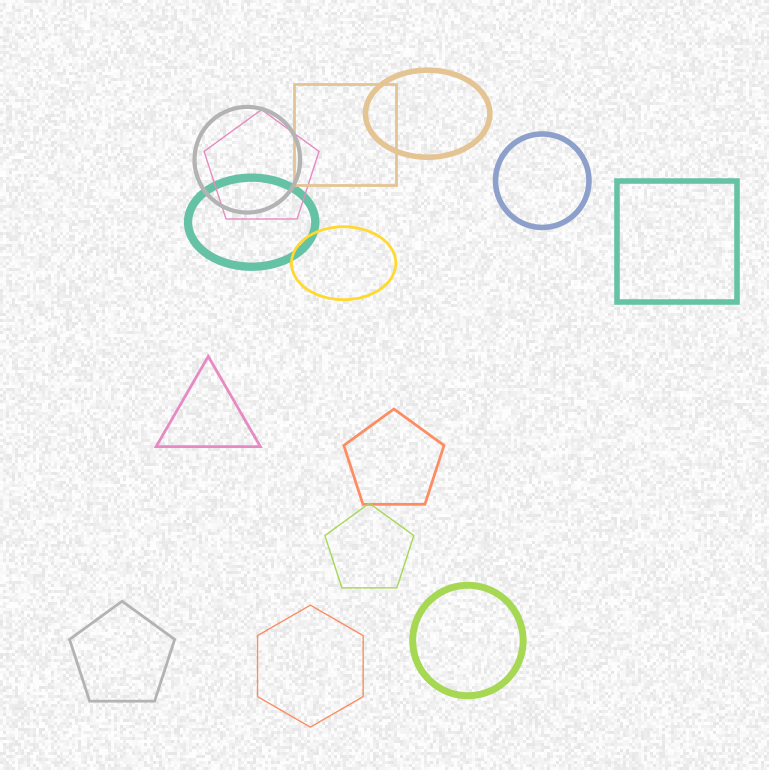[{"shape": "oval", "thickness": 3, "radius": 0.41, "center": [0.327, 0.711]}, {"shape": "square", "thickness": 2, "radius": 0.39, "center": [0.879, 0.686]}, {"shape": "hexagon", "thickness": 0.5, "radius": 0.4, "center": [0.403, 0.135]}, {"shape": "pentagon", "thickness": 1, "radius": 0.34, "center": [0.512, 0.4]}, {"shape": "circle", "thickness": 2, "radius": 0.3, "center": [0.704, 0.765]}, {"shape": "triangle", "thickness": 1, "radius": 0.39, "center": [0.27, 0.459]}, {"shape": "pentagon", "thickness": 0.5, "radius": 0.39, "center": [0.34, 0.779]}, {"shape": "pentagon", "thickness": 0.5, "radius": 0.3, "center": [0.48, 0.286]}, {"shape": "circle", "thickness": 2.5, "radius": 0.36, "center": [0.608, 0.168]}, {"shape": "oval", "thickness": 1, "radius": 0.34, "center": [0.446, 0.658]}, {"shape": "oval", "thickness": 2, "radius": 0.4, "center": [0.555, 0.852]}, {"shape": "square", "thickness": 1, "radius": 0.33, "center": [0.448, 0.825]}, {"shape": "circle", "thickness": 1.5, "radius": 0.34, "center": [0.321, 0.793]}, {"shape": "pentagon", "thickness": 1, "radius": 0.36, "center": [0.159, 0.147]}]